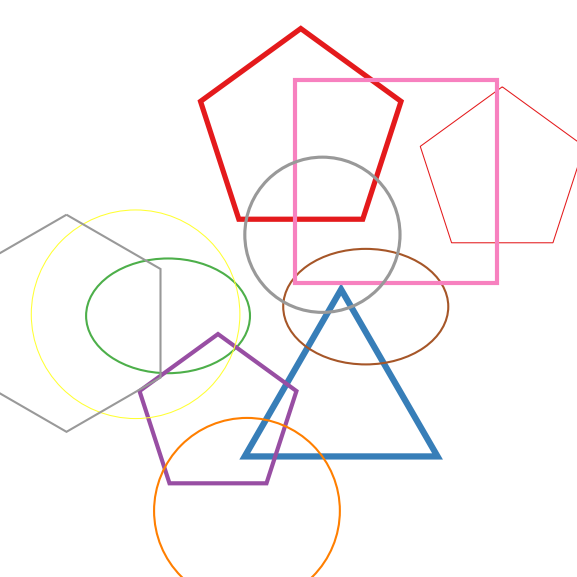[{"shape": "pentagon", "thickness": 0.5, "radius": 0.75, "center": [0.87, 0.7]}, {"shape": "pentagon", "thickness": 2.5, "radius": 0.91, "center": [0.521, 0.767]}, {"shape": "triangle", "thickness": 3, "radius": 0.96, "center": [0.591, 0.305]}, {"shape": "oval", "thickness": 1, "radius": 0.71, "center": [0.291, 0.452]}, {"shape": "pentagon", "thickness": 2, "radius": 0.71, "center": [0.377, 0.278]}, {"shape": "circle", "thickness": 1, "radius": 0.8, "center": [0.428, 0.115]}, {"shape": "circle", "thickness": 0.5, "radius": 0.9, "center": [0.235, 0.455]}, {"shape": "oval", "thickness": 1, "radius": 0.71, "center": [0.633, 0.468]}, {"shape": "square", "thickness": 2, "radius": 0.88, "center": [0.686, 0.685]}, {"shape": "hexagon", "thickness": 1, "radius": 0.94, "center": [0.115, 0.439]}, {"shape": "circle", "thickness": 1.5, "radius": 0.67, "center": [0.558, 0.593]}]